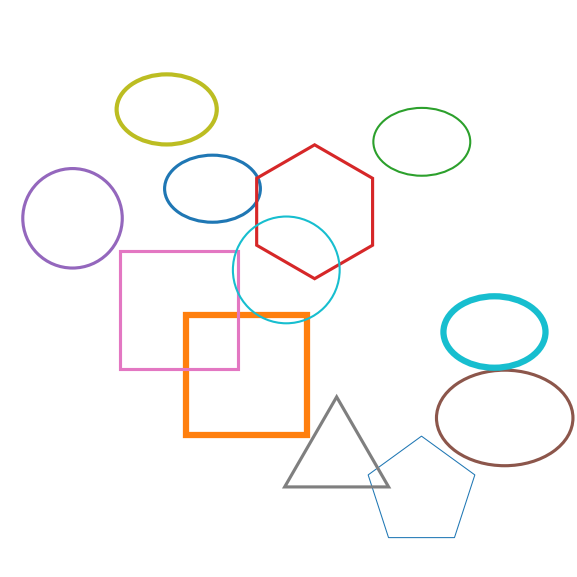[{"shape": "pentagon", "thickness": 0.5, "radius": 0.49, "center": [0.73, 0.147]}, {"shape": "oval", "thickness": 1.5, "radius": 0.41, "center": [0.368, 0.672]}, {"shape": "square", "thickness": 3, "radius": 0.52, "center": [0.427, 0.35]}, {"shape": "oval", "thickness": 1, "radius": 0.42, "center": [0.73, 0.754]}, {"shape": "hexagon", "thickness": 1.5, "radius": 0.58, "center": [0.545, 0.632]}, {"shape": "circle", "thickness": 1.5, "radius": 0.43, "center": [0.126, 0.621]}, {"shape": "oval", "thickness": 1.5, "radius": 0.59, "center": [0.874, 0.275]}, {"shape": "square", "thickness": 1.5, "radius": 0.51, "center": [0.31, 0.462]}, {"shape": "triangle", "thickness": 1.5, "radius": 0.52, "center": [0.583, 0.208]}, {"shape": "oval", "thickness": 2, "radius": 0.43, "center": [0.289, 0.81]}, {"shape": "oval", "thickness": 3, "radius": 0.44, "center": [0.856, 0.424]}, {"shape": "circle", "thickness": 1, "radius": 0.46, "center": [0.496, 0.532]}]